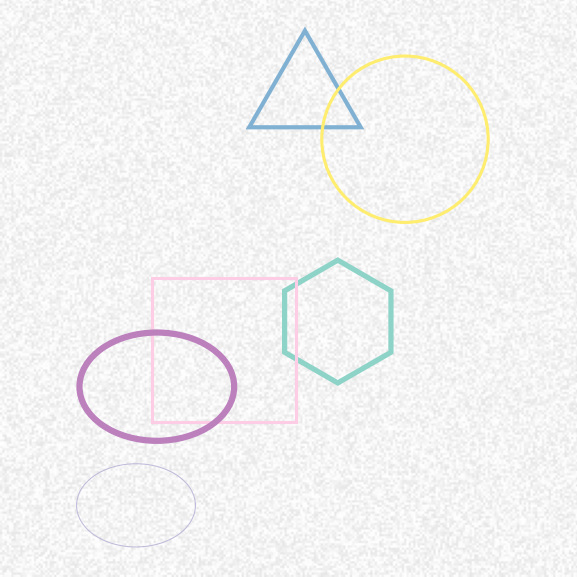[{"shape": "hexagon", "thickness": 2.5, "radius": 0.53, "center": [0.585, 0.442]}, {"shape": "oval", "thickness": 0.5, "radius": 0.51, "center": [0.235, 0.124]}, {"shape": "triangle", "thickness": 2, "radius": 0.56, "center": [0.528, 0.834]}, {"shape": "square", "thickness": 1.5, "radius": 0.62, "center": [0.388, 0.392]}, {"shape": "oval", "thickness": 3, "radius": 0.67, "center": [0.272, 0.33]}, {"shape": "circle", "thickness": 1.5, "radius": 0.72, "center": [0.701, 0.758]}]